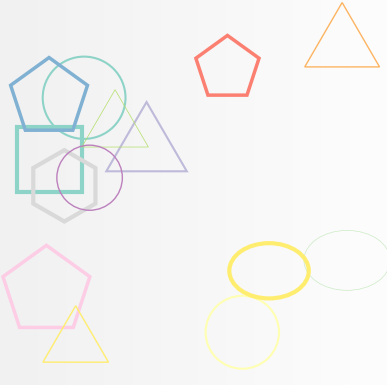[{"shape": "square", "thickness": 3, "radius": 0.42, "center": [0.128, 0.585]}, {"shape": "circle", "thickness": 1.5, "radius": 0.53, "center": [0.217, 0.746]}, {"shape": "circle", "thickness": 1.5, "radius": 0.47, "center": [0.625, 0.137]}, {"shape": "triangle", "thickness": 1.5, "radius": 0.6, "center": [0.378, 0.615]}, {"shape": "pentagon", "thickness": 2.5, "radius": 0.43, "center": [0.587, 0.822]}, {"shape": "pentagon", "thickness": 2.5, "radius": 0.52, "center": [0.127, 0.746]}, {"shape": "triangle", "thickness": 1, "radius": 0.56, "center": [0.883, 0.882]}, {"shape": "triangle", "thickness": 0.5, "radius": 0.5, "center": [0.297, 0.668]}, {"shape": "pentagon", "thickness": 2.5, "radius": 0.59, "center": [0.12, 0.245]}, {"shape": "hexagon", "thickness": 3, "radius": 0.46, "center": [0.166, 0.517]}, {"shape": "circle", "thickness": 1, "radius": 0.42, "center": [0.231, 0.538]}, {"shape": "oval", "thickness": 0.5, "radius": 0.56, "center": [0.896, 0.324]}, {"shape": "triangle", "thickness": 1, "radius": 0.49, "center": [0.195, 0.108]}, {"shape": "oval", "thickness": 3, "radius": 0.51, "center": [0.694, 0.297]}]